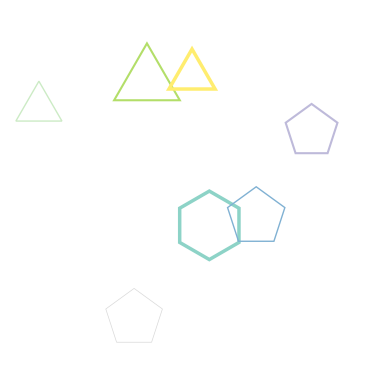[{"shape": "hexagon", "thickness": 2.5, "radius": 0.44, "center": [0.544, 0.415]}, {"shape": "pentagon", "thickness": 1.5, "radius": 0.35, "center": [0.809, 0.659]}, {"shape": "pentagon", "thickness": 1, "radius": 0.39, "center": [0.665, 0.437]}, {"shape": "triangle", "thickness": 1.5, "radius": 0.49, "center": [0.382, 0.789]}, {"shape": "pentagon", "thickness": 0.5, "radius": 0.39, "center": [0.348, 0.174]}, {"shape": "triangle", "thickness": 1, "radius": 0.35, "center": [0.101, 0.72]}, {"shape": "triangle", "thickness": 2.5, "radius": 0.35, "center": [0.499, 0.803]}]